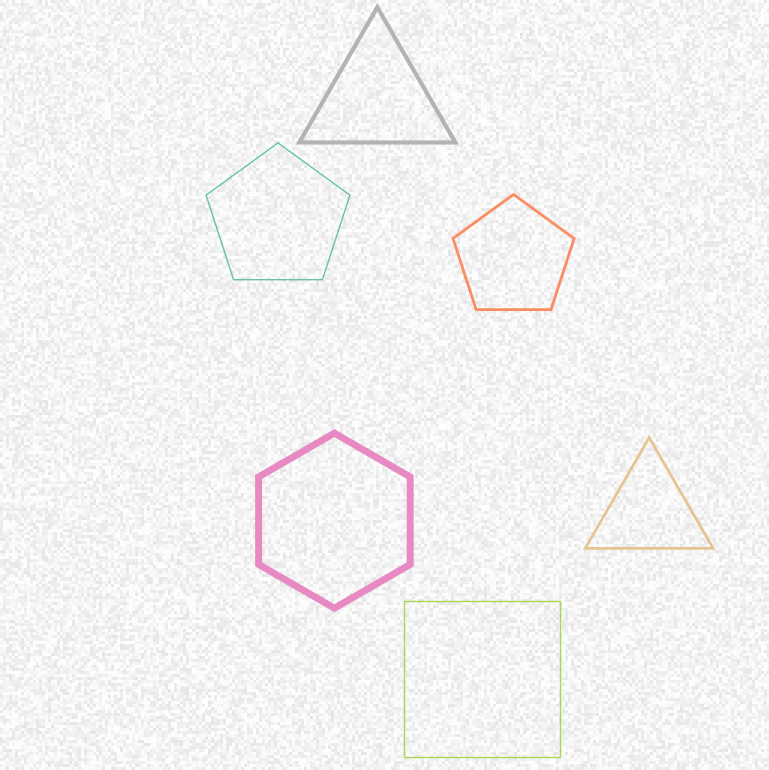[{"shape": "pentagon", "thickness": 0.5, "radius": 0.49, "center": [0.361, 0.716]}, {"shape": "pentagon", "thickness": 1, "radius": 0.41, "center": [0.667, 0.665]}, {"shape": "hexagon", "thickness": 2.5, "radius": 0.57, "center": [0.434, 0.324]}, {"shape": "square", "thickness": 0.5, "radius": 0.51, "center": [0.626, 0.119]}, {"shape": "triangle", "thickness": 1, "radius": 0.48, "center": [0.843, 0.336]}, {"shape": "triangle", "thickness": 1.5, "radius": 0.59, "center": [0.49, 0.873]}]